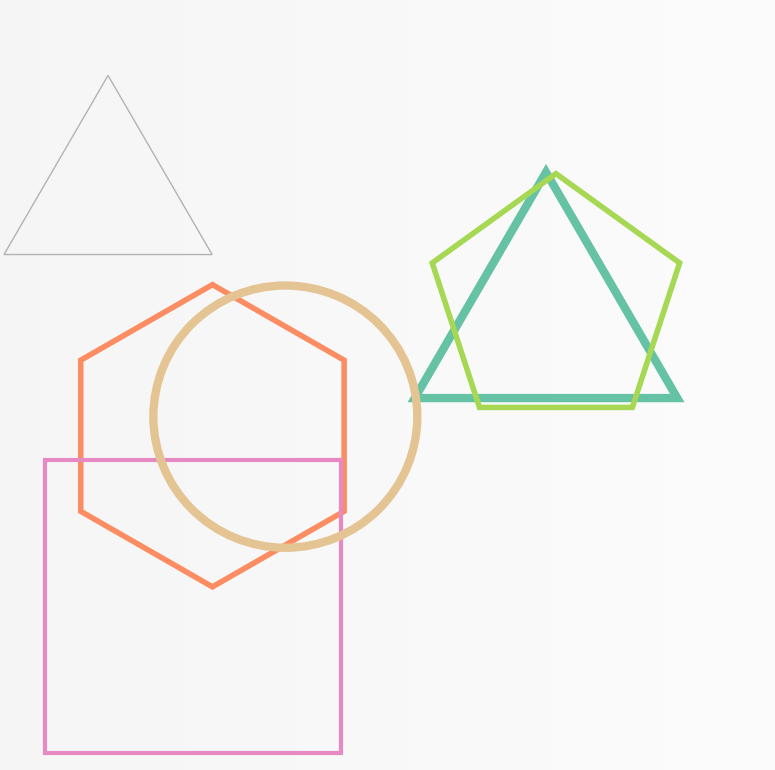[{"shape": "triangle", "thickness": 3, "radius": 0.98, "center": [0.705, 0.581]}, {"shape": "hexagon", "thickness": 2, "radius": 0.98, "center": [0.274, 0.434]}, {"shape": "square", "thickness": 1.5, "radius": 0.95, "center": [0.249, 0.212]}, {"shape": "pentagon", "thickness": 2, "radius": 0.84, "center": [0.717, 0.607]}, {"shape": "circle", "thickness": 3, "radius": 0.85, "center": [0.368, 0.459]}, {"shape": "triangle", "thickness": 0.5, "radius": 0.78, "center": [0.139, 0.747]}]